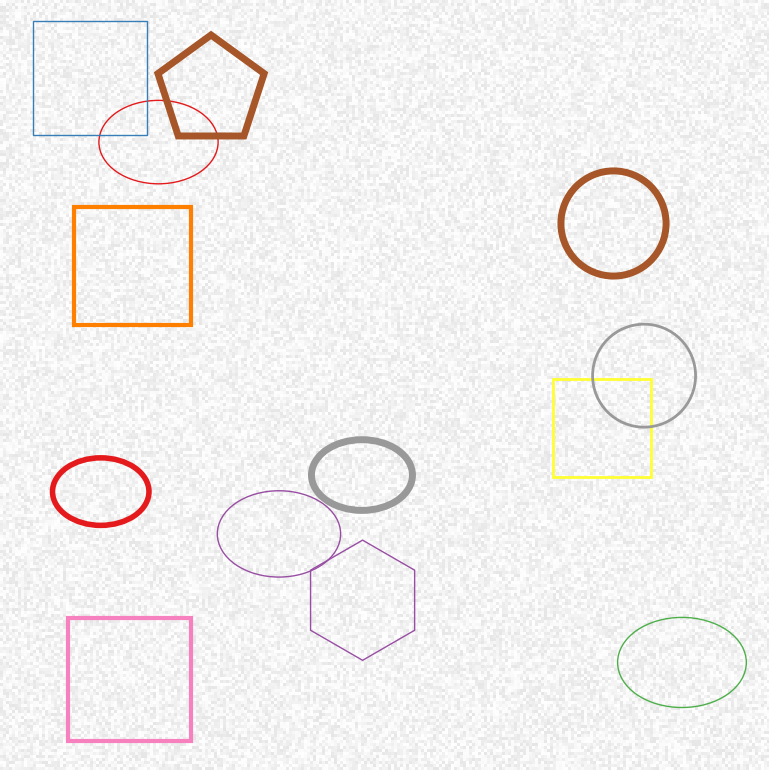[{"shape": "oval", "thickness": 2, "radius": 0.31, "center": [0.131, 0.362]}, {"shape": "oval", "thickness": 0.5, "radius": 0.39, "center": [0.206, 0.815]}, {"shape": "square", "thickness": 0.5, "radius": 0.37, "center": [0.117, 0.899]}, {"shape": "oval", "thickness": 0.5, "radius": 0.42, "center": [0.886, 0.14]}, {"shape": "hexagon", "thickness": 0.5, "radius": 0.39, "center": [0.471, 0.22]}, {"shape": "oval", "thickness": 0.5, "radius": 0.4, "center": [0.362, 0.307]}, {"shape": "square", "thickness": 1.5, "radius": 0.38, "center": [0.172, 0.655]}, {"shape": "square", "thickness": 1, "radius": 0.32, "center": [0.782, 0.444]}, {"shape": "pentagon", "thickness": 2.5, "radius": 0.36, "center": [0.274, 0.882]}, {"shape": "circle", "thickness": 2.5, "radius": 0.34, "center": [0.797, 0.71]}, {"shape": "square", "thickness": 1.5, "radius": 0.4, "center": [0.168, 0.118]}, {"shape": "oval", "thickness": 2.5, "radius": 0.33, "center": [0.47, 0.383]}, {"shape": "circle", "thickness": 1, "radius": 0.33, "center": [0.836, 0.512]}]